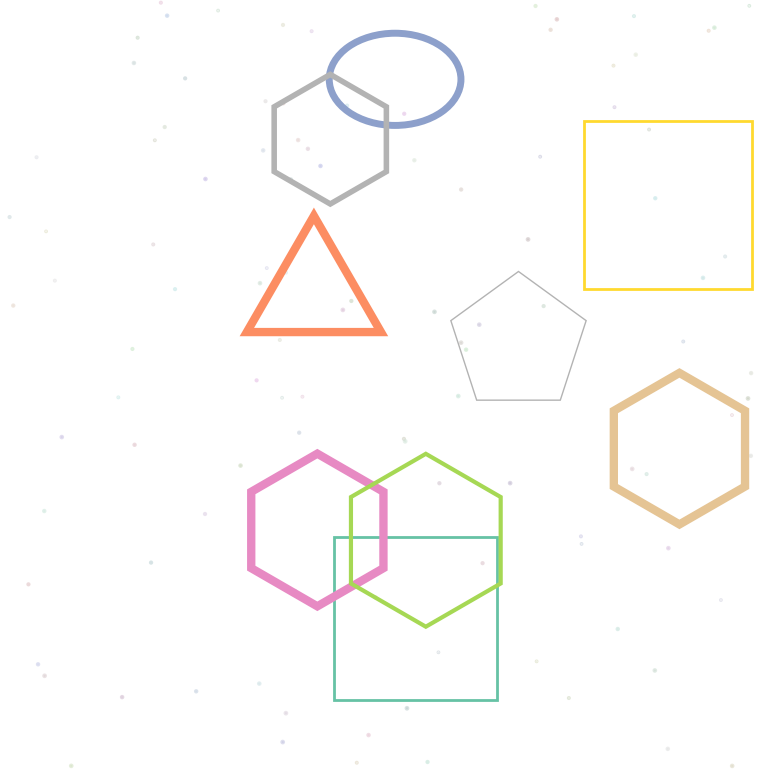[{"shape": "square", "thickness": 1, "radius": 0.53, "center": [0.539, 0.196]}, {"shape": "triangle", "thickness": 3, "radius": 0.5, "center": [0.408, 0.619]}, {"shape": "oval", "thickness": 2.5, "radius": 0.43, "center": [0.513, 0.897]}, {"shape": "hexagon", "thickness": 3, "radius": 0.5, "center": [0.412, 0.312]}, {"shape": "hexagon", "thickness": 1.5, "radius": 0.56, "center": [0.553, 0.298]}, {"shape": "square", "thickness": 1, "radius": 0.54, "center": [0.868, 0.734]}, {"shape": "hexagon", "thickness": 3, "radius": 0.49, "center": [0.882, 0.417]}, {"shape": "hexagon", "thickness": 2, "radius": 0.42, "center": [0.429, 0.819]}, {"shape": "pentagon", "thickness": 0.5, "radius": 0.46, "center": [0.673, 0.555]}]